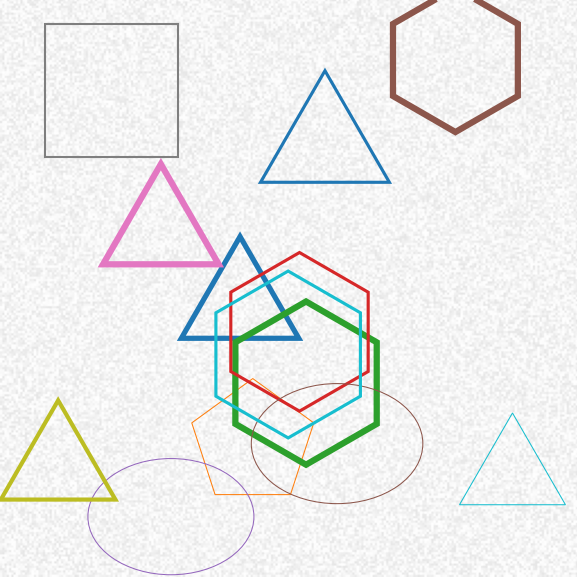[{"shape": "triangle", "thickness": 2.5, "radius": 0.59, "center": [0.416, 0.472]}, {"shape": "triangle", "thickness": 1.5, "radius": 0.64, "center": [0.563, 0.748]}, {"shape": "pentagon", "thickness": 0.5, "radius": 0.56, "center": [0.438, 0.233]}, {"shape": "hexagon", "thickness": 3, "radius": 0.71, "center": [0.53, 0.336]}, {"shape": "hexagon", "thickness": 1.5, "radius": 0.69, "center": [0.519, 0.425]}, {"shape": "oval", "thickness": 0.5, "radius": 0.72, "center": [0.296, 0.105]}, {"shape": "hexagon", "thickness": 3, "radius": 0.62, "center": [0.789, 0.895]}, {"shape": "oval", "thickness": 0.5, "radius": 0.74, "center": [0.584, 0.231]}, {"shape": "triangle", "thickness": 3, "radius": 0.58, "center": [0.279, 0.599]}, {"shape": "square", "thickness": 1, "radius": 0.58, "center": [0.193, 0.843]}, {"shape": "triangle", "thickness": 2, "radius": 0.57, "center": [0.101, 0.191]}, {"shape": "triangle", "thickness": 0.5, "radius": 0.53, "center": [0.887, 0.178]}, {"shape": "hexagon", "thickness": 1.5, "radius": 0.72, "center": [0.499, 0.385]}]